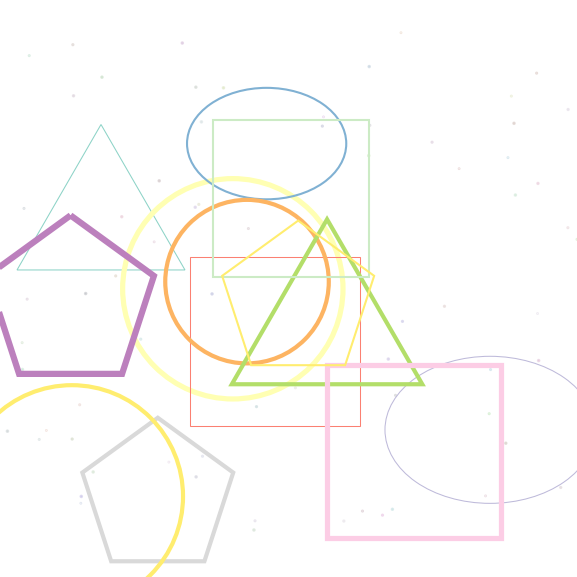[{"shape": "triangle", "thickness": 0.5, "radius": 0.84, "center": [0.175, 0.616]}, {"shape": "circle", "thickness": 2.5, "radius": 0.95, "center": [0.403, 0.499]}, {"shape": "oval", "thickness": 0.5, "radius": 0.91, "center": [0.849, 0.255]}, {"shape": "square", "thickness": 0.5, "radius": 0.73, "center": [0.476, 0.408]}, {"shape": "oval", "thickness": 1, "radius": 0.69, "center": [0.462, 0.751]}, {"shape": "circle", "thickness": 2, "radius": 0.71, "center": [0.428, 0.511]}, {"shape": "triangle", "thickness": 2, "radius": 0.95, "center": [0.566, 0.429]}, {"shape": "square", "thickness": 2.5, "radius": 0.75, "center": [0.717, 0.217]}, {"shape": "pentagon", "thickness": 2, "radius": 0.69, "center": [0.273, 0.138]}, {"shape": "pentagon", "thickness": 3, "radius": 0.76, "center": [0.122, 0.474]}, {"shape": "square", "thickness": 1, "radius": 0.68, "center": [0.504, 0.655]}, {"shape": "pentagon", "thickness": 1, "radius": 0.69, "center": [0.516, 0.479]}, {"shape": "circle", "thickness": 2, "radius": 0.96, "center": [0.124, 0.14]}]